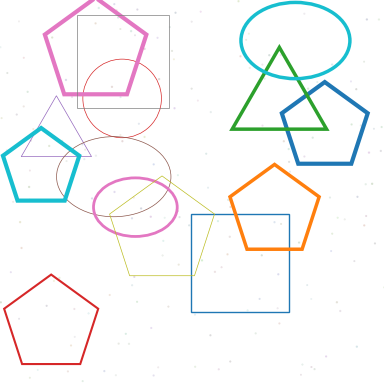[{"shape": "pentagon", "thickness": 3, "radius": 0.59, "center": [0.844, 0.67]}, {"shape": "square", "thickness": 1, "radius": 0.64, "center": [0.624, 0.317]}, {"shape": "pentagon", "thickness": 2.5, "radius": 0.61, "center": [0.713, 0.451]}, {"shape": "triangle", "thickness": 2.5, "radius": 0.71, "center": [0.726, 0.735]}, {"shape": "pentagon", "thickness": 1.5, "radius": 0.64, "center": [0.133, 0.158]}, {"shape": "circle", "thickness": 0.5, "radius": 0.51, "center": [0.317, 0.744]}, {"shape": "triangle", "thickness": 0.5, "radius": 0.53, "center": [0.146, 0.646]}, {"shape": "oval", "thickness": 0.5, "radius": 0.74, "center": [0.295, 0.541]}, {"shape": "oval", "thickness": 2, "radius": 0.54, "center": [0.352, 0.462]}, {"shape": "pentagon", "thickness": 3, "radius": 0.69, "center": [0.248, 0.867]}, {"shape": "square", "thickness": 0.5, "radius": 0.6, "center": [0.32, 0.84]}, {"shape": "pentagon", "thickness": 0.5, "radius": 0.72, "center": [0.421, 0.4]}, {"shape": "oval", "thickness": 2.5, "radius": 0.71, "center": [0.767, 0.895]}, {"shape": "pentagon", "thickness": 3, "radius": 0.52, "center": [0.107, 0.563]}]